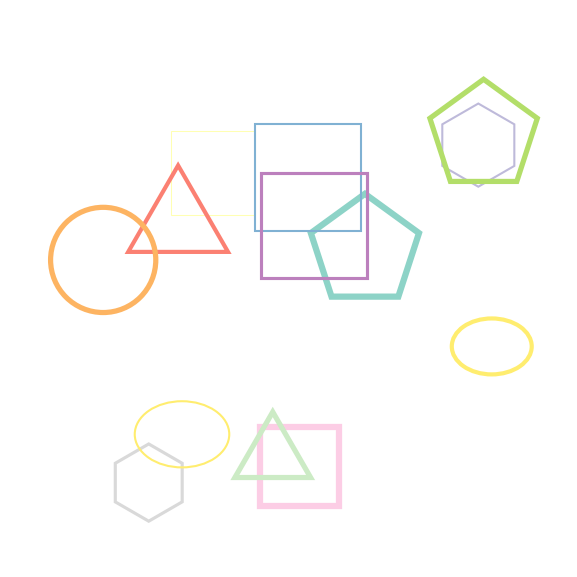[{"shape": "pentagon", "thickness": 3, "radius": 0.49, "center": [0.632, 0.565]}, {"shape": "square", "thickness": 0.5, "radius": 0.36, "center": [0.369, 0.699]}, {"shape": "hexagon", "thickness": 1, "radius": 0.36, "center": [0.828, 0.748]}, {"shape": "triangle", "thickness": 2, "radius": 0.5, "center": [0.308, 0.613]}, {"shape": "square", "thickness": 1, "radius": 0.46, "center": [0.533, 0.692]}, {"shape": "circle", "thickness": 2.5, "radius": 0.46, "center": [0.179, 0.549]}, {"shape": "pentagon", "thickness": 2.5, "radius": 0.49, "center": [0.837, 0.764]}, {"shape": "square", "thickness": 3, "radius": 0.34, "center": [0.519, 0.191]}, {"shape": "hexagon", "thickness": 1.5, "radius": 0.33, "center": [0.258, 0.164]}, {"shape": "square", "thickness": 1.5, "radius": 0.46, "center": [0.544, 0.609]}, {"shape": "triangle", "thickness": 2.5, "radius": 0.38, "center": [0.472, 0.21]}, {"shape": "oval", "thickness": 1, "radius": 0.41, "center": [0.315, 0.247]}, {"shape": "oval", "thickness": 2, "radius": 0.35, "center": [0.852, 0.399]}]